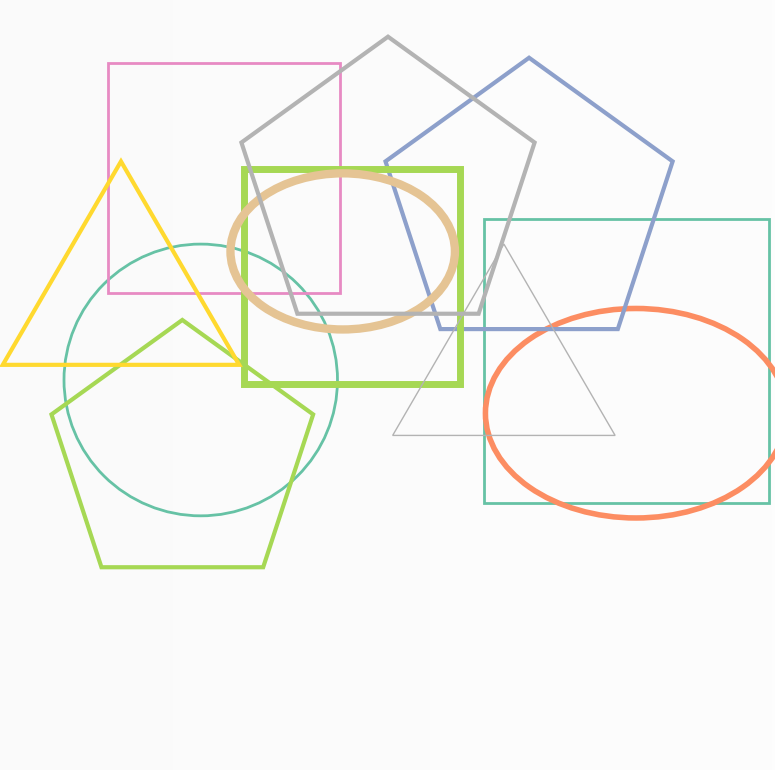[{"shape": "circle", "thickness": 1, "radius": 0.88, "center": [0.259, 0.507]}, {"shape": "square", "thickness": 1, "radius": 0.92, "center": [0.808, 0.532]}, {"shape": "oval", "thickness": 2, "radius": 0.97, "center": [0.821, 0.463]}, {"shape": "pentagon", "thickness": 1.5, "radius": 0.97, "center": [0.683, 0.73]}, {"shape": "square", "thickness": 1, "radius": 0.75, "center": [0.289, 0.769]}, {"shape": "pentagon", "thickness": 1.5, "radius": 0.89, "center": [0.235, 0.407]}, {"shape": "square", "thickness": 2.5, "radius": 0.7, "center": [0.454, 0.641]}, {"shape": "triangle", "thickness": 1.5, "radius": 0.88, "center": [0.156, 0.614]}, {"shape": "oval", "thickness": 3, "radius": 0.72, "center": [0.442, 0.673]}, {"shape": "pentagon", "thickness": 1.5, "radius": 0.99, "center": [0.501, 0.753]}, {"shape": "triangle", "thickness": 0.5, "radius": 0.83, "center": [0.65, 0.517]}]